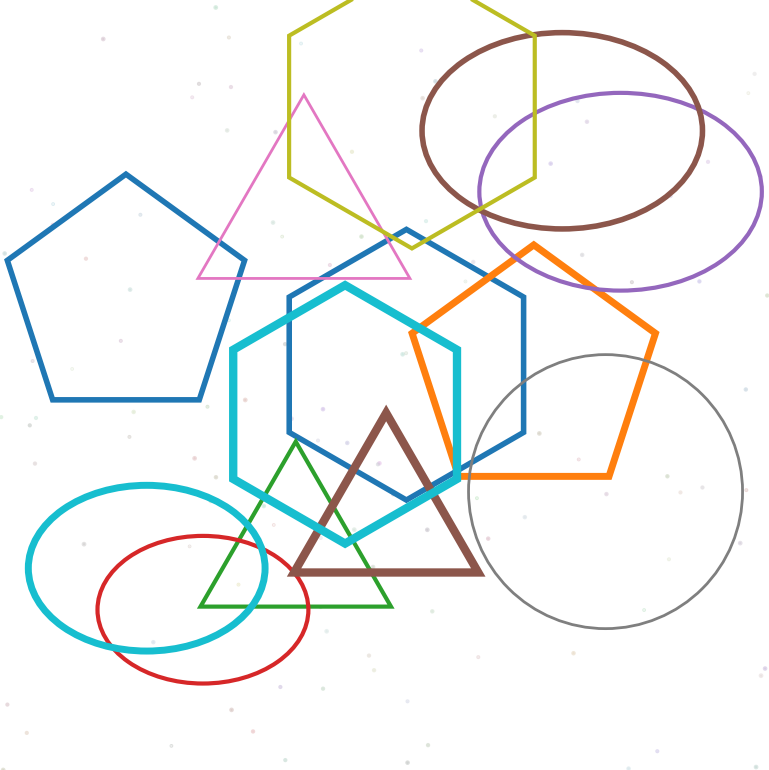[{"shape": "hexagon", "thickness": 2, "radius": 0.88, "center": [0.528, 0.526]}, {"shape": "pentagon", "thickness": 2, "radius": 0.81, "center": [0.164, 0.612]}, {"shape": "pentagon", "thickness": 2.5, "radius": 0.83, "center": [0.693, 0.516]}, {"shape": "triangle", "thickness": 1.5, "radius": 0.71, "center": [0.384, 0.284]}, {"shape": "oval", "thickness": 1.5, "radius": 0.68, "center": [0.264, 0.208]}, {"shape": "oval", "thickness": 1.5, "radius": 0.92, "center": [0.806, 0.751]}, {"shape": "triangle", "thickness": 3, "radius": 0.69, "center": [0.502, 0.326]}, {"shape": "oval", "thickness": 2, "radius": 0.91, "center": [0.73, 0.83]}, {"shape": "triangle", "thickness": 1, "radius": 0.79, "center": [0.395, 0.718]}, {"shape": "circle", "thickness": 1, "radius": 0.89, "center": [0.786, 0.362]}, {"shape": "hexagon", "thickness": 1.5, "radius": 0.92, "center": [0.535, 0.862]}, {"shape": "oval", "thickness": 2.5, "radius": 0.77, "center": [0.191, 0.262]}, {"shape": "hexagon", "thickness": 3, "radius": 0.84, "center": [0.448, 0.462]}]